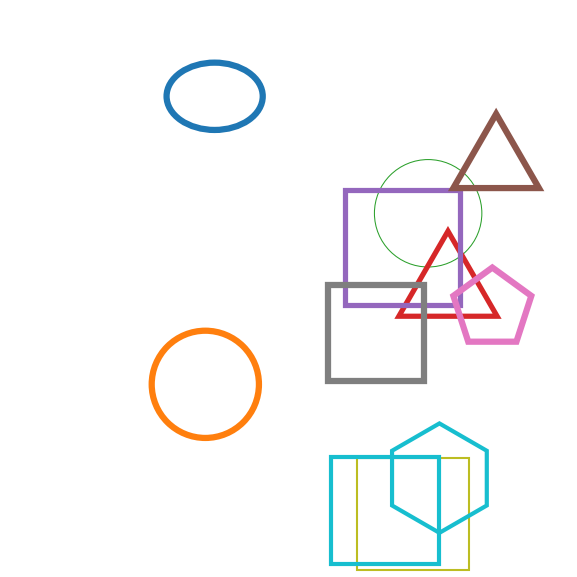[{"shape": "oval", "thickness": 3, "radius": 0.42, "center": [0.372, 0.832]}, {"shape": "circle", "thickness": 3, "radius": 0.46, "center": [0.356, 0.334]}, {"shape": "circle", "thickness": 0.5, "radius": 0.47, "center": [0.741, 0.63]}, {"shape": "triangle", "thickness": 2.5, "radius": 0.49, "center": [0.776, 0.501]}, {"shape": "square", "thickness": 2.5, "radius": 0.5, "center": [0.697, 0.571]}, {"shape": "triangle", "thickness": 3, "radius": 0.43, "center": [0.859, 0.716]}, {"shape": "pentagon", "thickness": 3, "radius": 0.35, "center": [0.853, 0.465]}, {"shape": "square", "thickness": 3, "radius": 0.42, "center": [0.65, 0.422]}, {"shape": "square", "thickness": 1, "radius": 0.48, "center": [0.715, 0.109]}, {"shape": "hexagon", "thickness": 2, "radius": 0.47, "center": [0.761, 0.171]}, {"shape": "square", "thickness": 2, "radius": 0.47, "center": [0.667, 0.115]}]